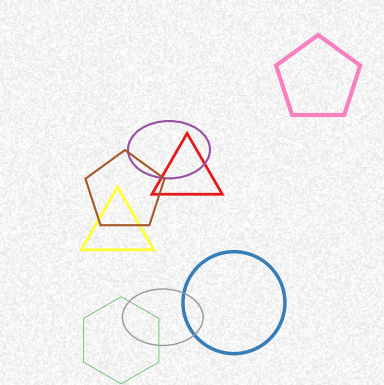[{"shape": "triangle", "thickness": 2, "radius": 0.53, "center": [0.486, 0.548]}, {"shape": "circle", "thickness": 2.5, "radius": 0.66, "center": [0.608, 0.214]}, {"shape": "hexagon", "thickness": 0.5, "radius": 0.57, "center": [0.315, 0.116]}, {"shape": "oval", "thickness": 1.5, "radius": 0.53, "center": [0.439, 0.611]}, {"shape": "triangle", "thickness": 2, "radius": 0.54, "center": [0.305, 0.405]}, {"shape": "pentagon", "thickness": 1.5, "radius": 0.54, "center": [0.325, 0.502]}, {"shape": "pentagon", "thickness": 3, "radius": 0.57, "center": [0.826, 0.794]}, {"shape": "oval", "thickness": 1, "radius": 0.52, "center": [0.423, 0.176]}]